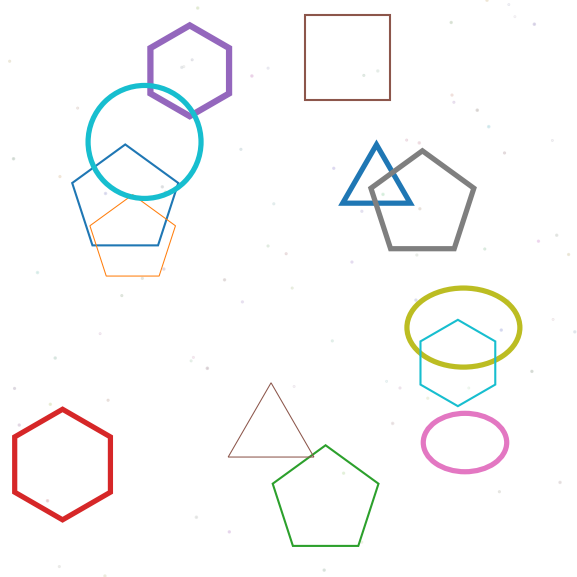[{"shape": "pentagon", "thickness": 1, "radius": 0.48, "center": [0.217, 0.652]}, {"shape": "triangle", "thickness": 2.5, "radius": 0.34, "center": [0.652, 0.681]}, {"shape": "pentagon", "thickness": 0.5, "radius": 0.39, "center": [0.23, 0.584]}, {"shape": "pentagon", "thickness": 1, "radius": 0.48, "center": [0.564, 0.132]}, {"shape": "hexagon", "thickness": 2.5, "radius": 0.48, "center": [0.108, 0.195]}, {"shape": "hexagon", "thickness": 3, "radius": 0.39, "center": [0.329, 0.877]}, {"shape": "square", "thickness": 1, "radius": 0.37, "center": [0.601, 0.899]}, {"shape": "triangle", "thickness": 0.5, "radius": 0.43, "center": [0.469, 0.251]}, {"shape": "oval", "thickness": 2.5, "radius": 0.36, "center": [0.805, 0.233]}, {"shape": "pentagon", "thickness": 2.5, "radius": 0.47, "center": [0.731, 0.644]}, {"shape": "oval", "thickness": 2.5, "radius": 0.49, "center": [0.802, 0.432]}, {"shape": "circle", "thickness": 2.5, "radius": 0.49, "center": [0.25, 0.753]}, {"shape": "hexagon", "thickness": 1, "radius": 0.37, "center": [0.793, 0.371]}]